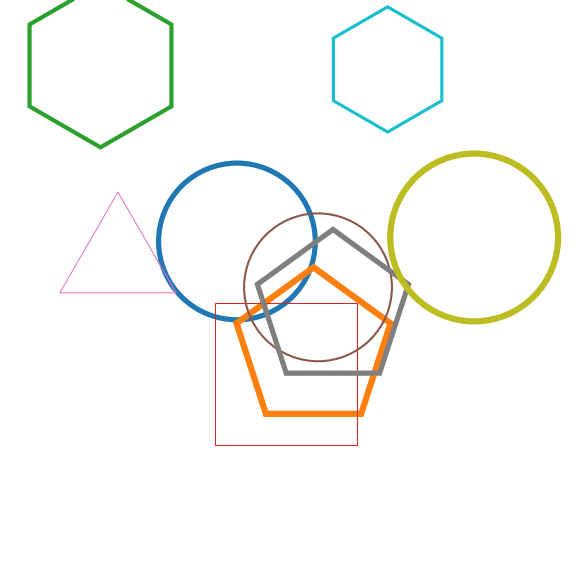[{"shape": "circle", "thickness": 2.5, "radius": 0.68, "center": [0.41, 0.581]}, {"shape": "pentagon", "thickness": 3, "radius": 0.7, "center": [0.543, 0.396]}, {"shape": "hexagon", "thickness": 2, "radius": 0.71, "center": [0.174, 0.886]}, {"shape": "square", "thickness": 0.5, "radius": 0.61, "center": [0.495, 0.351]}, {"shape": "circle", "thickness": 1, "radius": 0.64, "center": [0.551, 0.502]}, {"shape": "triangle", "thickness": 0.5, "radius": 0.58, "center": [0.204, 0.55]}, {"shape": "pentagon", "thickness": 2.5, "radius": 0.69, "center": [0.576, 0.464]}, {"shape": "circle", "thickness": 3, "radius": 0.73, "center": [0.821, 0.588]}, {"shape": "hexagon", "thickness": 1.5, "radius": 0.54, "center": [0.671, 0.879]}]